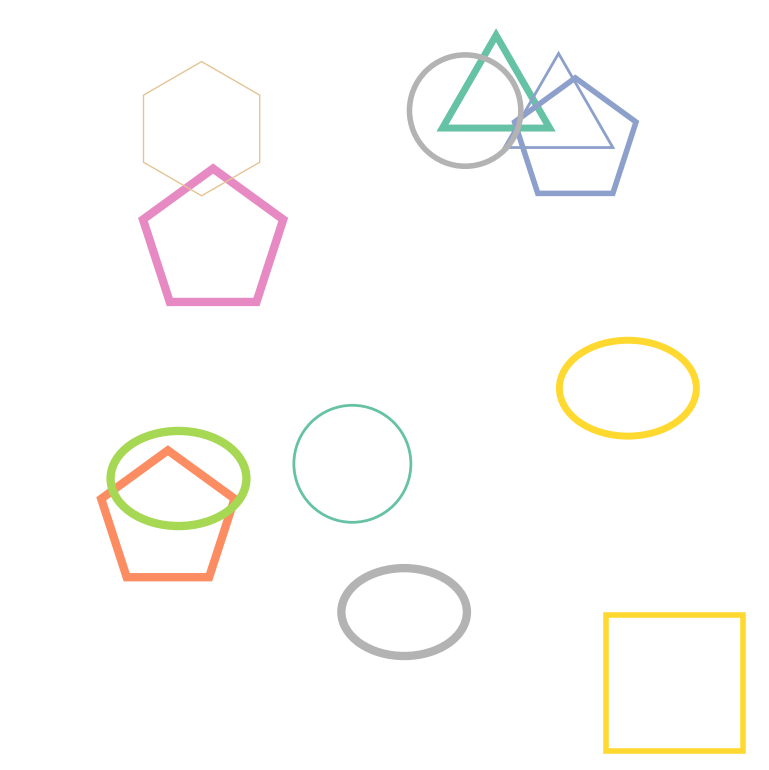[{"shape": "circle", "thickness": 1, "radius": 0.38, "center": [0.458, 0.398]}, {"shape": "triangle", "thickness": 2.5, "radius": 0.4, "center": [0.644, 0.874]}, {"shape": "pentagon", "thickness": 3, "radius": 0.46, "center": [0.218, 0.324]}, {"shape": "triangle", "thickness": 1, "radius": 0.41, "center": [0.725, 0.849]}, {"shape": "pentagon", "thickness": 2, "radius": 0.41, "center": [0.747, 0.816]}, {"shape": "pentagon", "thickness": 3, "radius": 0.48, "center": [0.277, 0.685]}, {"shape": "oval", "thickness": 3, "radius": 0.44, "center": [0.232, 0.379]}, {"shape": "square", "thickness": 2, "radius": 0.44, "center": [0.876, 0.113]}, {"shape": "oval", "thickness": 2.5, "radius": 0.44, "center": [0.815, 0.496]}, {"shape": "hexagon", "thickness": 0.5, "radius": 0.44, "center": [0.262, 0.833]}, {"shape": "circle", "thickness": 2, "radius": 0.36, "center": [0.604, 0.856]}, {"shape": "oval", "thickness": 3, "radius": 0.41, "center": [0.525, 0.205]}]